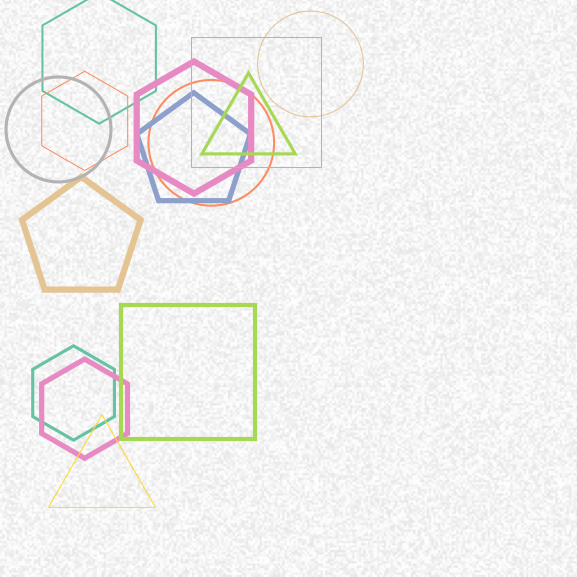[{"shape": "hexagon", "thickness": 1, "radius": 0.57, "center": [0.172, 0.898]}, {"shape": "hexagon", "thickness": 1.5, "radius": 0.41, "center": [0.127, 0.319]}, {"shape": "hexagon", "thickness": 0.5, "radius": 0.43, "center": [0.147, 0.79]}, {"shape": "circle", "thickness": 1, "radius": 0.54, "center": [0.366, 0.752]}, {"shape": "pentagon", "thickness": 2.5, "radius": 0.52, "center": [0.335, 0.735]}, {"shape": "hexagon", "thickness": 3, "radius": 0.57, "center": [0.336, 0.778]}, {"shape": "hexagon", "thickness": 2.5, "radius": 0.43, "center": [0.146, 0.292]}, {"shape": "square", "thickness": 2, "radius": 0.58, "center": [0.326, 0.355]}, {"shape": "triangle", "thickness": 1.5, "radius": 0.47, "center": [0.43, 0.779]}, {"shape": "triangle", "thickness": 0.5, "radius": 0.54, "center": [0.177, 0.174]}, {"shape": "circle", "thickness": 0.5, "radius": 0.46, "center": [0.538, 0.888]}, {"shape": "pentagon", "thickness": 3, "radius": 0.54, "center": [0.141, 0.585]}, {"shape": "square", "thickness": 0.5, "radius": 0.56, "center": [0.443, 0.822]}, {"shape": "circle", "thickness": 1.5, "radius": 0.45, "center": [0.101, 0.775]}]